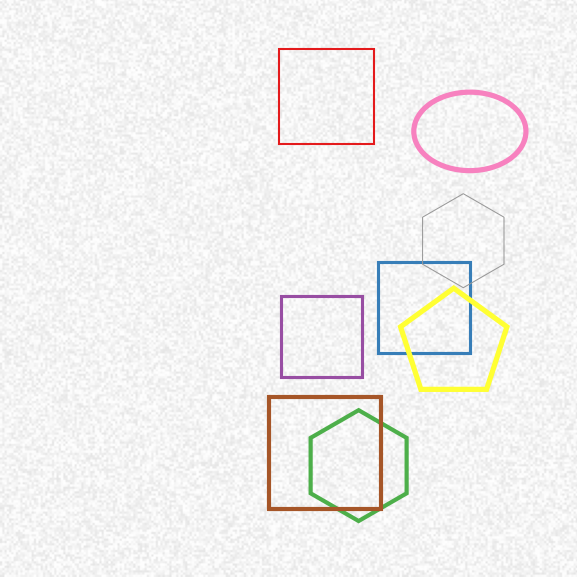[{"shape": "square", "thickness": 1, "radius": 0.41, "center": [0.565, 0.832]}, {"shape": "square", "thickness": 1.5, "radius": 0.4, "center": [0.734, 0.467]}, {"shape": "hexagon", "thickness": 2, "radius": 0.48, "center": [0.621, 0.193]}, {"shape": "square", "thickness": 1.5, "radius": 0.35, "center": [0.557, 0.416]}, {"shape": "pentagon", "thickness": 2.5, "radius": 0.48, "center": [0.786, 0.403]}, {"shape": "square", "thickness": 2, "radius": 0.48, "center": [0.563, 0.214]}, {"shape": "oval", "thickness": 2.5, "radius": 0.49, "center": [0.814, 0.772]}, {"shape": "hexagon", "thickness": 0.5, "radius": 0.41, "center": [0.802, 0.582]}]